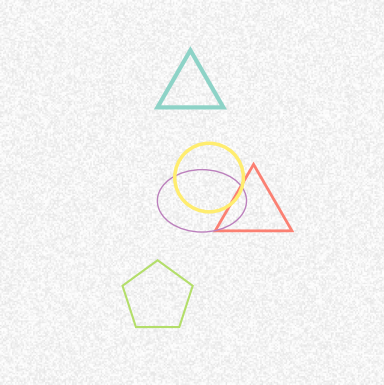[{"shape": "triangle", "thickness": 3, "radius": 0.49, "center": [0.495, 0.771]}, {"shape": "triangle", "thickness": 2, "radius": 0.58, "center": [0.659, 0.458]}, {"shape": "pentagon", "thickness": 1.5, "radius": 0.48, "center": [0.409, 0.228]}, {"shape": "oval", "thickness": 1, "radius": 0.58, "center": [0.525, 0.478]}, {"shape": "circle", "thickness": 2.5, "radius": 0.45, "center": [0.543, 0.539]}]